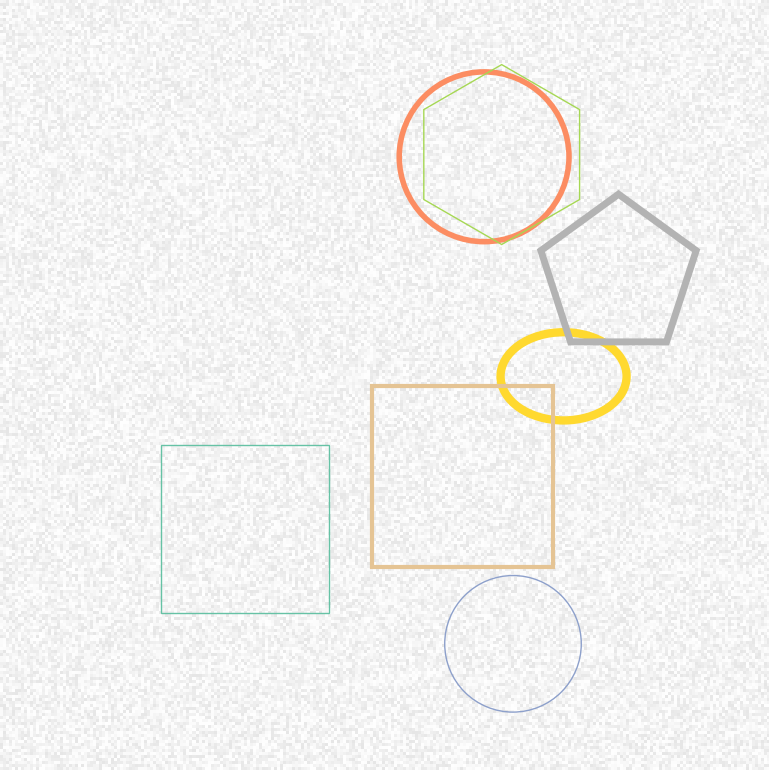[{"shape": "square", "thickness": 0.5, "radius": 0.55, "center": [0.318, 0.314]}, {"shape": "circle", "thickness": 2, "radius": 0.55, "center": [0.629, 0.796]}, {"shape": "circle", "thickness": 0.5, "radius": 0.44, "center": [0.666, 0.164]}, {"shape": "hexagon", "thickness": 0.5, "radius": 0.58, "center": [0.652, 0.799]}, {"shape": "oval", "thickness": 3, "radius": 0.41, "center": [0.732, 0.511]}, {"shape": "square", "thickness": 1.5, "radius": 0.59, "center": [0.601, 0.381]}, {"shape": "pentagon", "thickness": 2.5, "radius": 0.53, "center": [0.803, 0.642]}]